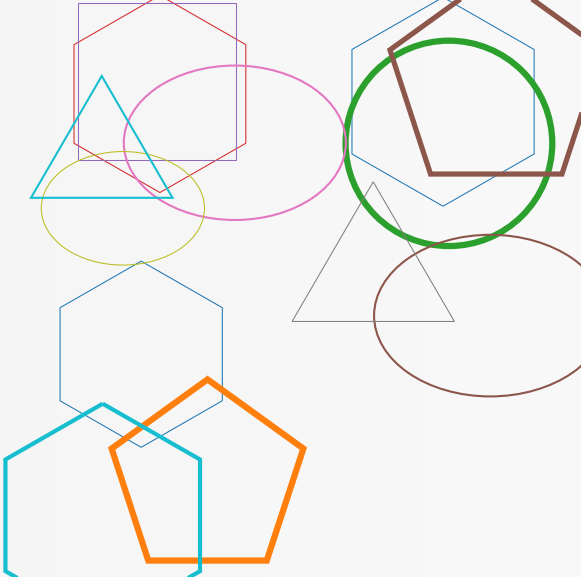[{"shape": "hexagon", "thickness": 0.5, "radius": 0.81, "center": [0.243, 0.386]}, {"shape": "hexagon", "thickness": 0.5, "radius": 0.9, "center": [0.762, 0.823]}, {"shape": "pentagon", "thickness": 3, "radius": 0.87, "center": [0.357, 0.169]}, {"shape": "circle", "thickness": 3, "radius": 0.89, "center": [0.772, 0.751]}, {"shape": "hexagon", "thickness": 0.5, "radius": 0.85, "center": [0.275, 0.836]}, {"shape": "square", "thickness": 0.5, "radius": 0.68, "center": [0.27, 0.858]}, {"shape": "pentagon", "thickness": 2.5, "radius": 0.96, "center": [0.854, 0.853]}, {"shape": "oval", "thickness": 1, "radius": 1.0, "center": [0.843, 0.453]}, {"shape": "oval", "thickness": 1, "radius": 0.96, "center": [0.404, 0.752]}, {"shape": "triangle", "thickness": 0.5, "radius": 0.81, "center": [0.642, 0.523]}, {"shape": "oval", "thickness": 0.5, "radius": 0.7, "center": [0.211, 0.638]}, {"shape": "triangle", "thickness": 1, "radius": 0.7, "center": [0.175, 0.727]}, {"shape": "hexagon", "thickness": 2, "radius": 0.97, "center": [0.177, 0.107]}]